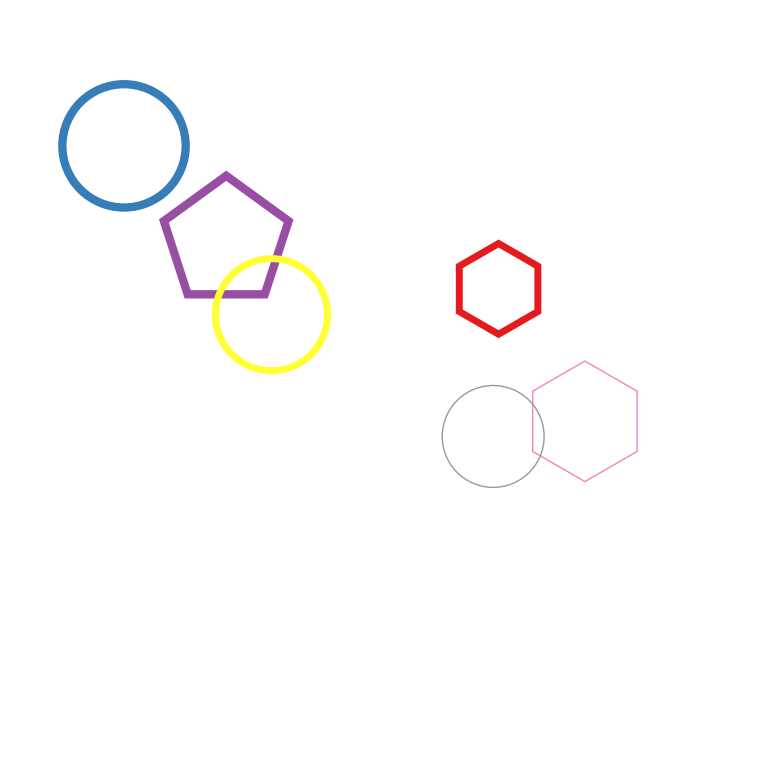[{"shape": "hexagon", "thickness": 2.5, "radius": 0.29, "center": [0.647, 0.625]}, {"shape": "circle", "thickness": 3, "radius": 0.4, "center": [0.161, 0.811]}, {"shape": "pentagon", "thickness": 3, "radius": 0.43, "center": [0.294, 0.687]}, {"shape": "circle", "thickness": 2.5, "radius": 0.36, "center": [0.353, 0.591]}, {"shape": "hexagon", "thickness": 0.5, "radius": 0.39, "center": [0.76, 0.453]}, {"shape": "circle", "thickness": 0.5, "radius": 0.33, "center": [0.64, 0.433]}]